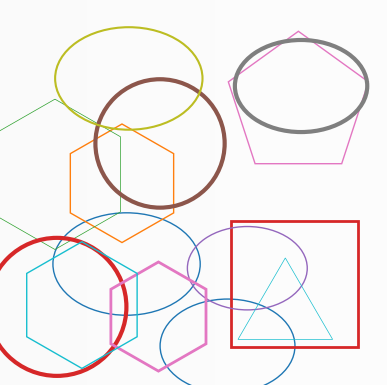[{"shape": "oval", "thickness": 1, "radius": 0.95, "center": [0.327, 0.314]}, {"shape": "oval", "thickness": 1, "radius": 0.87, "center": [0.587, 0.101]}, {"shape": "hexagon", "thickness": 1, "radius": 0.77, "center": [0.315, 0.524]}, {"shape": "hexagon", "thickness": 0.5, "radius": 0.98, "center": [0.142, 0.547]}, {"shape": "circle", "thickness": 3, "radius": 0.9, "center": [0.147, 0.203]}, {"shape": "square", "thickness": 2, "radius": 0.82, "center": [0.759, 0.262]}, {"shape": "oval", "thickness": 1, "radius": 0.77, "center": [0.638, 0.303]}, {"shape": "circle", "thickness": 3, "radius": 0.83, "center": [0.413, 0.627]}, {"shape": "pentagon", "thickness": 1, "radius": 0.95, "center": [0.77, 0.729]}, {"shape": "hexagon", "thickness": 2, "radius": 0.71, "center": [0.409, 0.178]}, {"shape": "oval", "thickness": 3, "radius": 0.85, "center": [0.777, 0.777]}, {"shape": "oval", "thickness": 1.5, "radius": 0.95, "center": [0.332, 0.796]}, {"shape": "hexagon", "thickness": 1, "radius": 0.82, "center": [0.211, 0.208]}, {"shape": "triangle", "thickness": 0.5, "radius": 0.71, "center": [0.736, 0.189]}]